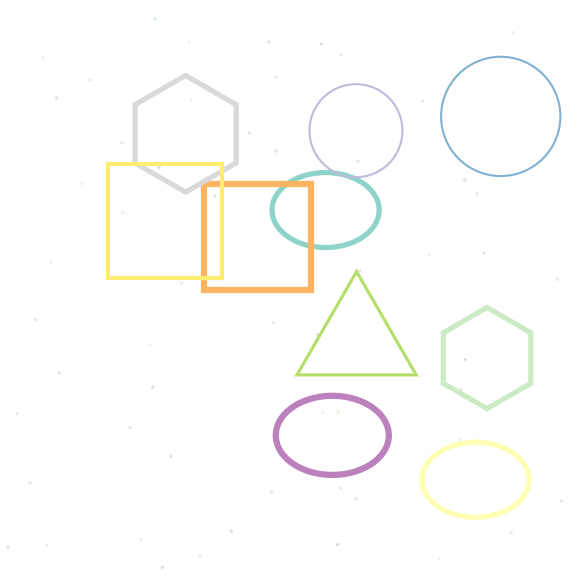[{"shape": "oval", "thickness": 2.5, "radius": 0.46, "center": [0.564, 0.635]}, {"shape": "oval", "thickness": 2.5, "radius": 0.46, "center": [0.823, 0.168]}, {"shape": "circle", "thickness": 1, "radius": 0.4, "center": [0.616, 0.773]}, {"shape": "circle", "thickness": 1, "radius": 0.52, "center": [0.867, 0.798]}, {"shape": "square", "thickness": 3, "radius": 0.46, "center": [0.446, 0.589]}, {"shape": "triangle", "thickness": 1.5, "radius": 0.6, "center": [0.617, 0.41]}, {"shape": "hexagon", "thickness": 2.5, "radius": 0.51, "center": [0.321, 0.767]}, {"shape": "oval", "thickness": 3, "radius": 0.49, "center": [0.575, 0.245]}, {"shape": "hexagon", "thickness": 2.5, "radius": 0.44, "center": [0.843, 0.379]}, {"shape": "square", "thickness": 2, "radius": 0.49, "center": [0.286, 0.617]}]